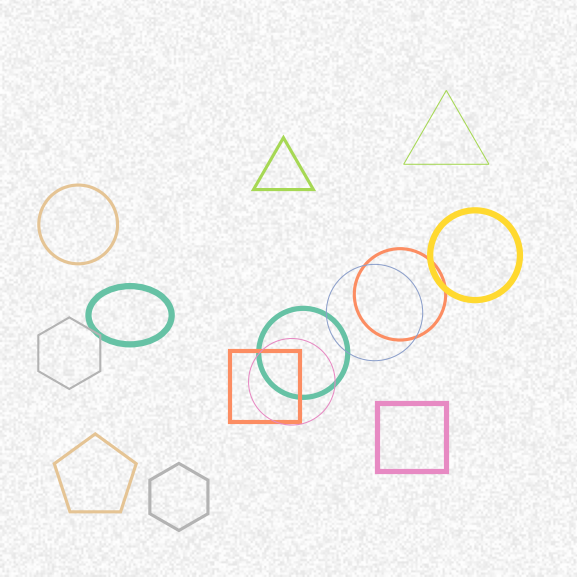[{"shape": "circle", "thickness": 2.5, "radius": 0.39, "center": [0.525, 0.388]}, {"shape": "oval", "thickness": 3, "radius": 0.36, "center": [0.225, 0.453]}, {"shape": "circle", "thickness": 1.5, "radius": 0.4, "center": [0.693, 0.489]}, {"shape": "square", "thickness": 2, "radius": 0.31, "center": [0.459, 0.329]}, {"shape": "circle", "thickness": 0.5, "radius": 0.42, "center": [0.649, 0.458]}, {"shape": "square", "thickness": 2.5, "radius": 0.3, "center": [0.713, 0.242]}, {"shape": "circle", "thickness": 0.5, "radius": 0.37, "center": [0.505, 0.338]}, {"shape": "triangle", "thickness": 1.5, "radius": 0.3, "center": [0.491, 0.701]}, {"shape": "triangle", "thickness": 0.5, "radius": 0.43, "center": [0.773, 0.757]}, {"shape": "circle", "thickness": 3, "radius": 0.39, "center": [0.823, 0.557]}, {"shape": "circle", "thickness": 1.5, "radius": 0.34, "center": [0.135, 0.61]}, {"shape": "pentagon", "thickness": 1.5, "radius": 0.37, "center": [0.165, 0.173]}, {"shape": "hexagon", "thickness": 1.5, "radius": 0.29, "center": [0.31, 0.139]}, {"shape": "hexagon", "thickness": 1, "radius": 0.31, "center": [0.12, 0.388]}]